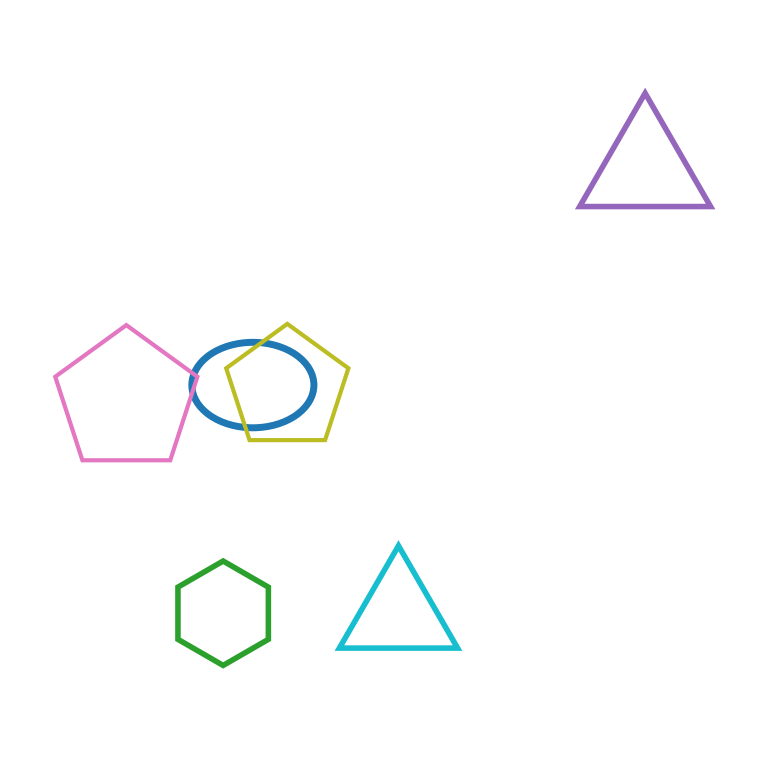[{"shape": "oval", "thickness": 2.5, "radius": 0.4, "center": [0.328, 0.5]}, {"shape": "hexagon", "thickness": 2, "radius": 0.34, "center": [0.29, 0.204]}, {"shape": "triangle", "thickness": 2, "radius": 0.49, "center": [0.838, 0.781]}, {"shape": "pentagon", "thickness": 1.5, "radius": 0.49, "center": [0.164, 0.481]}, {"shape": "pentagon", "thickness": 1.5, "radius": 0.42, "center": [0.373, 0.496]}, {"shape": "triangle", "thickness": 2, "radius": 0.44, "center": [0.518, 0.203]}]